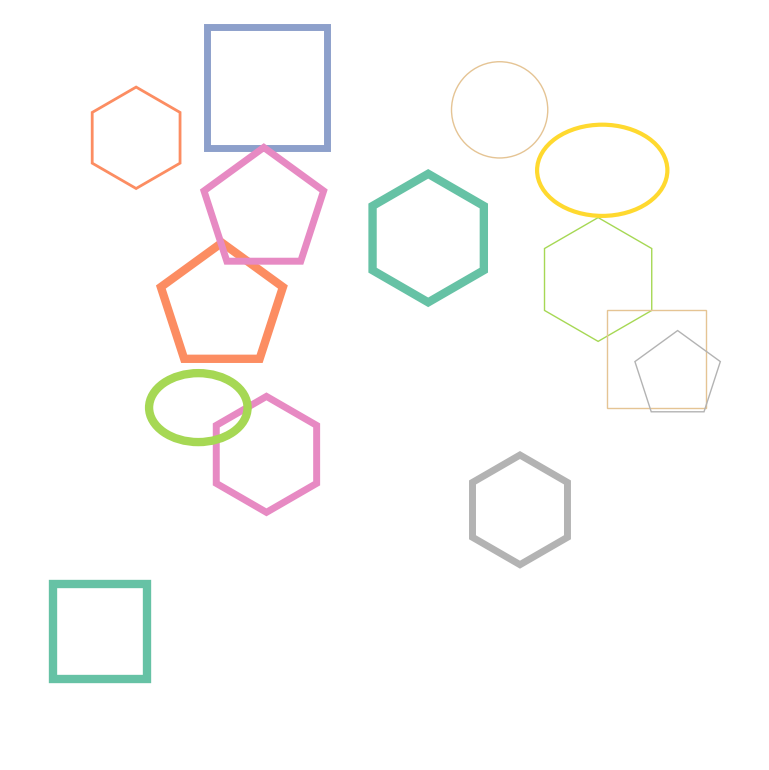[{"shape": "square", "thickness": 3, "radius": 0.31, "center": [0.13, 0.18]}, {"shape": "hexagon", "thickness": 3, "radius": 0.42, "center": [0.556, 0.691]}, {"shape": "pentagon", "thickness": 3, "radius": 0.42, "center": [0.288, 0.601]}, {"shape": "hexagon", "thickness": 1, "radius": 0.33, "center": [0.177, 0.821]}, {"shape": "square", "thickness": 2.5, "radius": 0.39, "center": [0.347, 0.886]}, {"shape": "pentagon", "thickness": 2.5, "radius": 0.41, "center": [0.343, 0.727]}, {"shape": "hexagon", "thickness": 2.5, "radius": 0.38, "center": [0.346, 0.41]}, {"shape": "oval", "thickness": 3, "radius": 0.32, "center": [0.258, 0.471]}, {"shape": "hexagon", "thickness": 0.5, "radius": 0.4, "center": [0.777, 0.637]}, {"shape": "oval", "thickness": 1.5, "radius": 0.42, "center": [0.782, 0.779]}, {"shape": "circle", "thickness": 0.5, "radius": 0.31, "center": [0.649, 0.857]}, {"shape": "square", "thickness": 0.5, "radius": 0.32, "center": [0.853, 0.534]}, {"shape": "hexagon", "thickness": 2.5, "radius": 0.36, "center": [0.675, 0.338]}, {"shape": "pentagon", "thickness": 0.5, "radius": 0.29, "center": [0.88, 0.512]}]